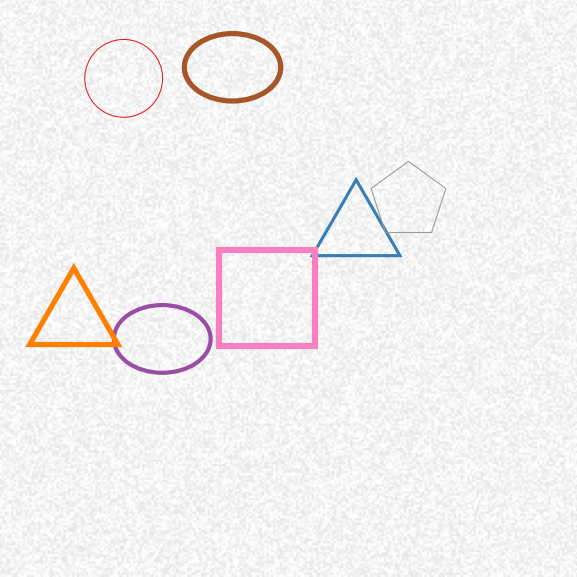[{"shape": "circle", "thickness": 0.5, "radius": 0.34, "center": [0.214, 0.863]}, {"shape": "triangle", "thickness": 1.5, "radius": 0.44, "center": [0.617, 0.6]}, {"shape": "oval", "thickness": 2, "radius": 0.42, "center": [0.281, 0.412]}, {"shape": "triangle", "thickness": 2.5, "radius": 0.44, "center": [0.128, 0.447]}, {"shape": "oval", "thickness": 2.5, "radius": 0.42, "center": [0.403, 0.883]}, {"shape": "square", "thickness": 3, "radius": 0.42, "center": [0.462, 0.483]}, {"shape": "pentagon", "thickness": 0.5, "radius": 0.34, "center": [0.707, 0.652]}]